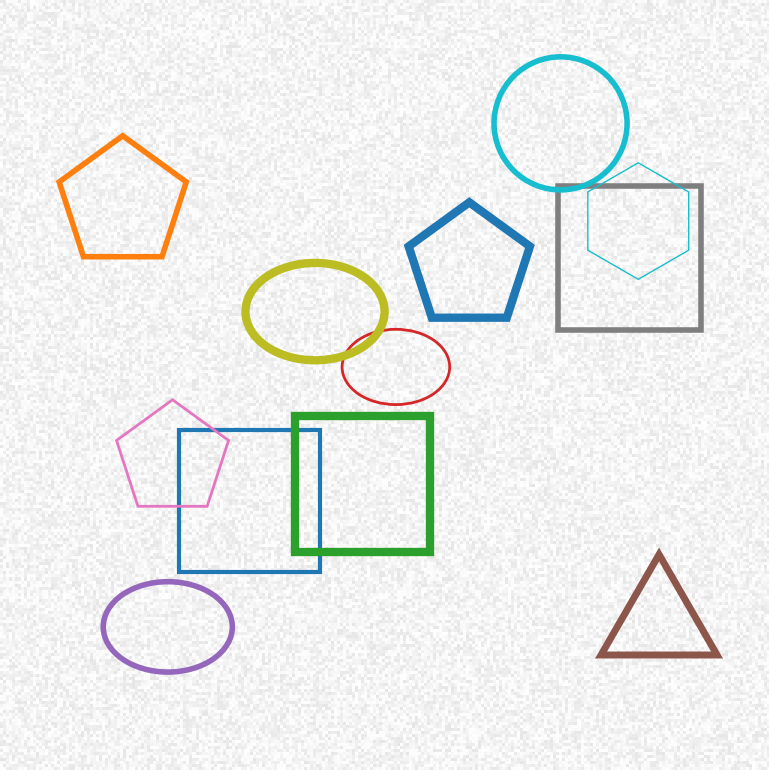[{"shape": "pentagon", "thickness": 3, "radius": 0.41, "center": [0.609, 0.654]}, {"shape": "square", "thickness": 1.5, "radius": 0.46, "center": [0.324, 0.349]}, {"shape": "pentagon", "thickness": 2, "radius": 0.43, "center": [0.159, 0.737]}, {"shape": "square", "thickness": 3, "radius": 0.44, "center": [0.471, 0.371]}, {"shape": "oval", "thickness": 1, "radius": 0.35, "center": [0.514, 0.523]}, {"shape": "oval", "thickness": 2, "radius": 0.42, "center": [0.218, 0.186]}, {"shape": "triangle", "thickness": 2.5, "radius": 0.44, "center": [0.856, 0.193]}, {"shape": "pentagon", "thickness": 1, "radius": 0.38, "center": [0.224, 0.404]}, {"shape": "square", "thickness": 2, "radius": 0.47, "center": [0.818, 0.665]}, {"shape": "oval", "thickness": 3, "radius": 0.45, "center": [0.409, 0.595]}, {"shape": "circle", "thickness": 2, "radius": 0.43, "center": [0.728, 0.84]}, {"shape": "hexagon", "thickness": 0.5, "radius": 0.38, "center": [0.829, 0.713]}]